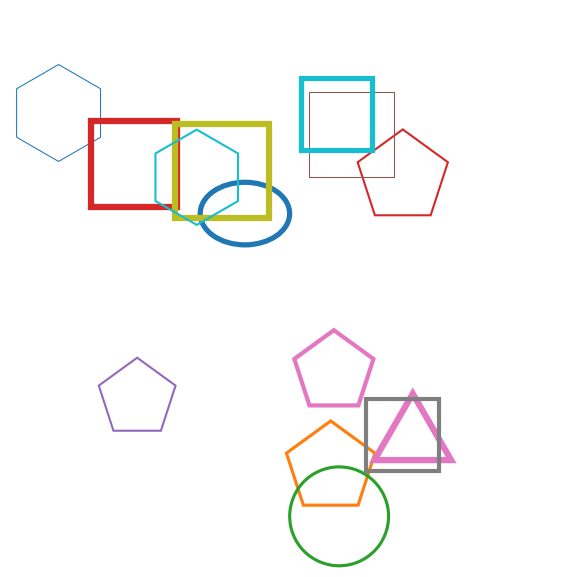[{"shape": "oval", "thickness": 2.5, "radius": 0.39, "center": [0.424, 0.629]}, {"shape": "hexagon", "thickness": 0.5, "radius": 0.42, "center": [0.101, 0.803]}, {"shape": "pentagon", "thickness": 1.5, "radius": 0.4, "center": [0.573, 0.19]}, {"shape": "circle", "thickness": 1.5, "radius": 0.43, "center": [0.587, 0.105]}, {"shape": "square", "thickness": 3, "radius": 0.37, "center": [0.232, 0.715]}, {"shape": "pentagon", "thickness": 1, "radius": 0.41, "center": [0.697, 0.693]}, {"shape": "pentagon", "thickness": 1, "radius": 0.35, "center": [0.238, 0.31]}, {"shape": "square", "thickness": 0.5, "radius": 0.37, "center": [0.608, 0.767]}, {"shape": "pentagon", "thickness": 2, "radius": 0.36, "center": [0.578, 0.355]}, {"shape": "triangle", "thickness": 3, "radius": 0.38, "center": [0.715, 0.241]}, {"shape": "square", "thickness": 2, "radius": 0.31, "center": [0.697, 0.246]}, {"shape": "square", "thickness": 3, "radius": 0.41, "center": [0.385, 0.702]}, {"shape": "hexagon", "thickness": 1, "radius": 0.41, "center": [0.341, 0.692]}, {"shape": "square", "thickness": 2.5, "radius": 0.31, "center": [0.582, 0.802]}]